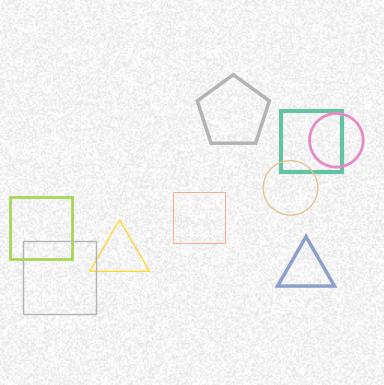[{"shape": "square", "thickness": 3, "radius": 0.4, "center": [0.809, 0.632]}, {"shape": "square", "thickness": 0.5, "radius": 0.33, "center": [0.517, 0.435]}, {"shape": "triangle", "thickness": 2.5, "radius": 0.43, "center": [0.795, 0.3]}, {"shape": "circle", "thickness": 2, "radius": 0.35, "center": [0.874, 0.636]}, {"shape": "square", "thickness": 2, "radius": 0.4, "center": [0.107, 0.408]}, {"shape": "triangle", "thickness": 1, "radius": 0.45, "center": [0.311, 0.34]}, {"shape": "circle", "thickness": 1, "radius": 0.35, "center": [0.754, 0.512]}, {"shape": "pentagon", "thickness": 2.5, "radius": 0.49, "center": [0.606, 0.708]}, {"shape": "square", "thickness": 1, "radius": 0.47, "center": [0.155, 0.278]}]